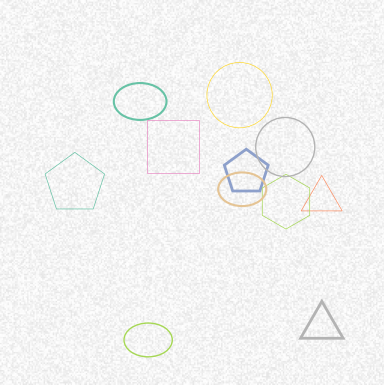[{"shape": "pentagon", "thickness": 0.5, "radius": 0.41, "center": [0.194, 0.523]}, {"shape": "oval", "thickness": 1.5, "radius": 0.34, "center": [0.364, 0.736]}, {"shape": "triangle", "thickness": 0.5, "radius": 0.31, "center": [0.836, 0.483]}, {"shape": "pentagon", "thickness": 2, "radius": 0.3, "center": [0.64, 0.552]}, {"shape": "square", "thickness": 0.5, "radius": 0.34, "center": [0.449, 0.62]}, {"shape": "oval", "thickness": 1, "radius": 0.31, "center": [0.385, 0.117]}, {"shape": "hexagon", "thickness": 0.5, "radius": 0.36, "center": [0.743, 0.476]}, {"shape": "circle", "thickness": 0.5, "radius": 0.42, "center": [0.622, 0.753]}, {"shape": "oval", "thickness": 1.5, "radius": 0.31, "center": [0.629, 0.508]}, {"shape": "triangle", "thickness": 2, "radius": 0.32, "center": [0.836, 0.153]}, {"shape": "circle", "thickness": 1, "radius": 0.38, "center": [0.741, 0.618]}]